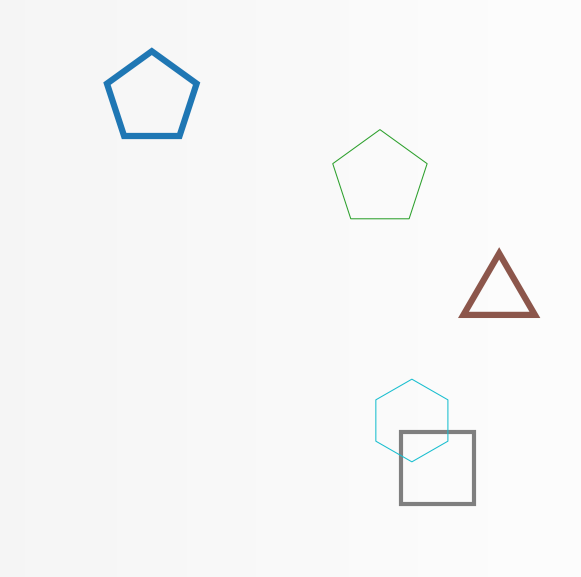[{"shape": "pentagon", "thickness": 3, "radius": 0.41, "center": [0.261, 0.829]}, {"shape": "pentagon", "thickness": 0.5, "radius": 0.43, "center": [0.654, 0.689]}, {"shape": "triangle", "thickness": 3, "radius": 0.35, "center": [0.859, 0.489]}, {"shape": "square", "thickness": 2, "radius": 0.31, "center": [0.753, 0.189]}, {"shape": "hexagon", "thickness": 0.5, "radius": 0.36, "center": [0.709, 0.271]}]